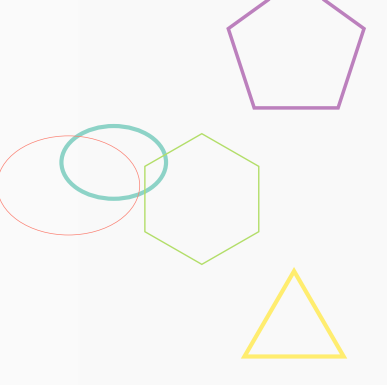[{"shape": "oval", "thickness": 3, "radius": 0.67, "center": [0.294, 0.578]}, {"shape": "oval", "thickness": 0.5, "radius": 0.92, "center": [0.177, 0.518]}, {"shape": "hexagon", "thickness": 1, "radius": 0.85, "center": [0.521, 0.483]}, {"shape": "pentagon", "thickness": 2.5, "radius": 0.92, "center": [0.764, 0.869]}, {"shape": "triangle", "thickness": 3, "radius": 0.74, "center": [0.759, 0.148]}]